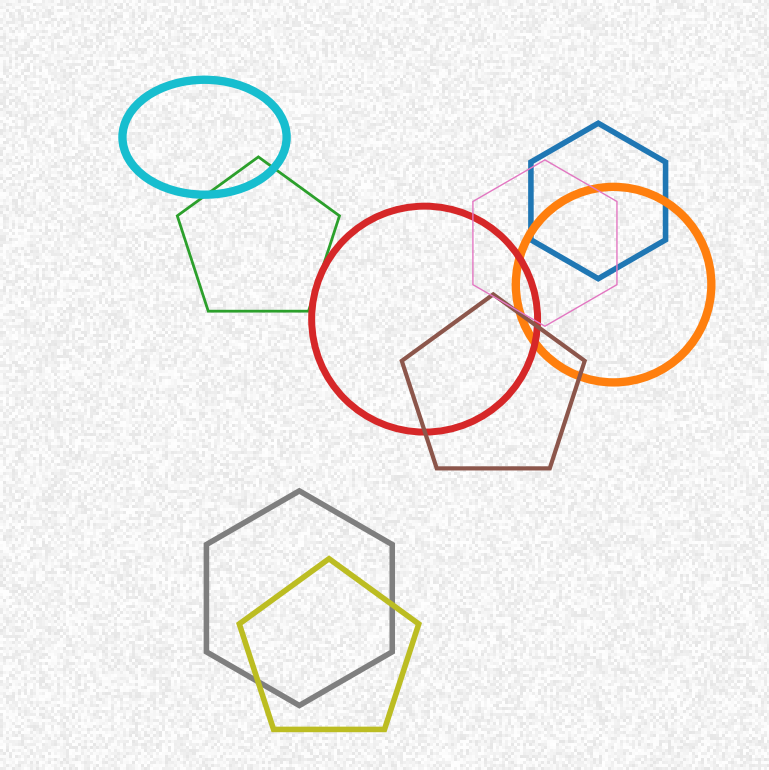[{"shape": "hexagon", "thickness": 2, "radius": 0.5, "center": [0.777, 0.739]}, {"shape": "circle", "thickness": 3, "radius": 0.63, "center": [0.797, 0.63]}, {"shape": "pentagon", "thickness": 1, "radius": 0.55, "center": [0.336, 0.685]}, {"shape": "circle", "thickness": 2.5, "radius": 0.73, "center": [0.551, 0.586]}, {"shape": "pentagon", "thickness": 1.5, "radius": 0.62, "center": [0.641, 0.493]}, {"shape": "hexagon", "thickness": 0.5, "radius": 0.54, "center": [0.708, 0.684]}, {"shape": "hexagon", "thickness": 2, "radius": 0.7, "center": [0.389, 0.223]}, {"shape": "pentagon", "thickness": 2, "radius": 0.61, "center": [0.427, 0.152]}, {"shape": "oval", "thickness": 3, "radius": 0.53, "center": [0.266, 0.822]}]